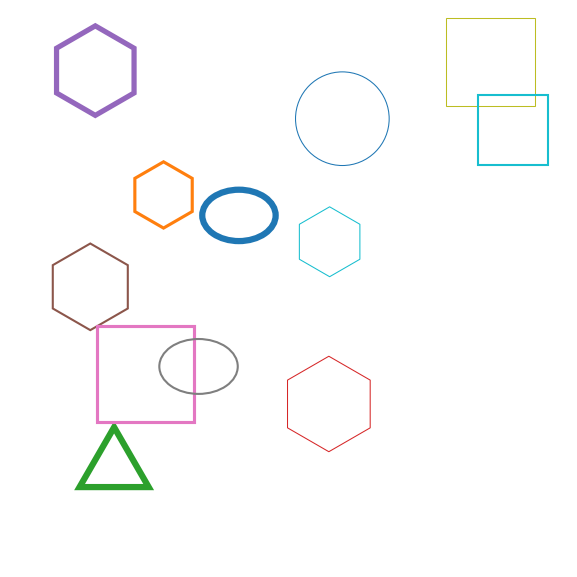[{"shape": "oval", "thickness": 3, "radius": 0.32, "center": [0.414, 0.626]}, {"shape": "circle", "thickness": 0.5, "radius": 0.41, "center": [0.593, 0.794]}, {"shape": "hexagon", "thickness": 1.5, "radius": 0.29, "center": [0.283, 0.662]}, {"shape": "triangle", "thickness": 3, "radius": 0.35, "center": [0.198, 0.19]}, {"shape": "hexagon", "thickness": 0.5, "radius": 0.41, "center": [0.569, 0.3]}, {"shape": "hexagon", "thickness": 2.5, "radius": 0.39, "center": [0.165, 0.877]}, {"shape": "hexagon", "thickness": 1, "radius": 0.37, "center": [0.156, 0.502]}, {"shape": "square", "thickness": 1.5, "radius": 0.42, "center": [0.252, 0.352]}, {"shape": "oval", "thickness": 1, "radius": 0.34, "center": [0.344, 0.365]}, {"shape": "square", "thickness": 0.5, "radius": 0.38, "center": [0.849, 0.892]}, {"shape": "hexagon", "thickness": 0.5, "radius": 0.3, "center": [0.571, 0.58]}, {"shape": "square", "thickness": 1, "radius": 0.3, "center": [0.888, 0.774]}]